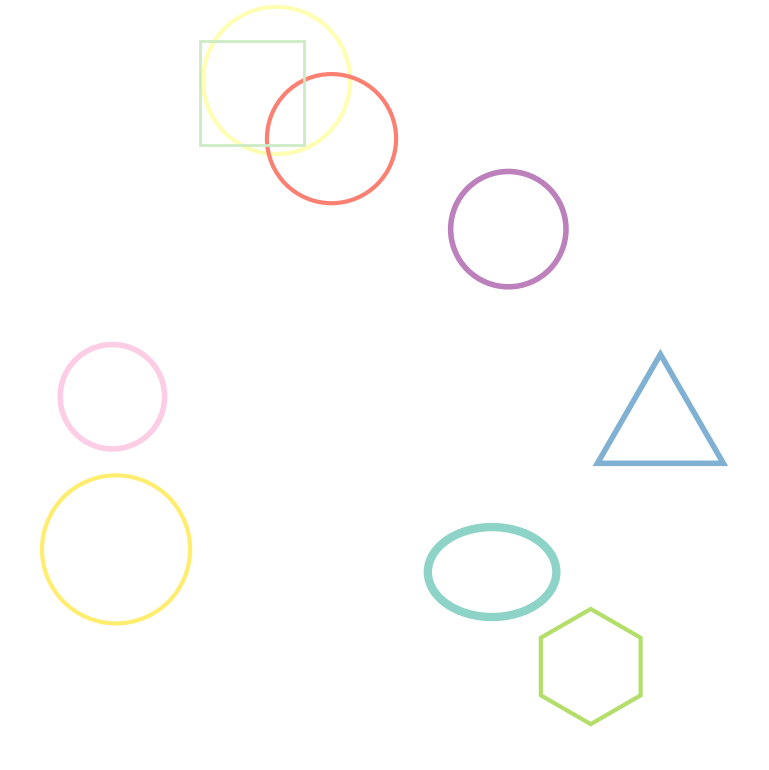[{"shape": "oval", "thickness": 3, "radius": 0.42, "center": [0.639, 0.257]}, {"shape": "circle", "thickness": 1.5, "radius": 0.48, "center": [0.359, 0.895]}, {"shape": "circle", "thickness": 1.5, "radius": 0.42, "center": [0.431, 0.82]}, {"shape": "triangle", "thickness": 2, "radius": 0.47, "center": [0.858, 0.445]}, {"shape": "hexagon", "thickness": 1.5, "radius": 0.37, "center": [0.767, 0.134]}, {"shape": "circle", "thickness": 2, "radius": 0.34, "center": [0.146, 0.485]}, {"shape": "circle", "thickness": 2, "radius": 0.37, "center": [0.66, 0.702]}, {"shape": "square", "thickness": 1, "radius": 0.34, "center": [0.327, 0.879]}, {"shape": "circle", "thickness": 1.5, "radius": 0.48, "center": [0.151, 0.287]}]